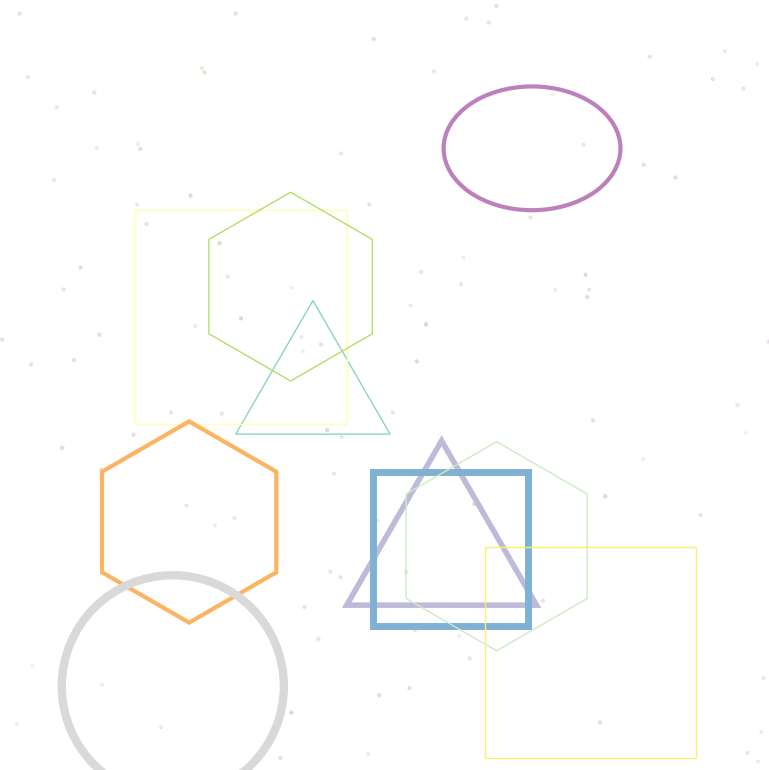[{"shape": "triangle", "thickness": 0.5, "radius": 0.58, "center": [0.406, 0.494]}, {"shape": "square", "thickness": 0.5, "radius": 0.69, "center": [0.313, 0.588]}, {"shape": "triangle", "thickness": 2, "radius": 0.71, "center": [0.573, 0.285]}, {"shape": "square", "thickness": 2.5, "radius": 0.5, "center": [0.585, 0.287]}, {"shape": "hexagon", "thickness": 1.5, "radius": 0.65, "center": [0.246, 0.322]}, {"shape": "hexagon", "thickness": 0.5, "radius": 0.61, "center": [0.377, 0.628]}, {"shape": "circle", "thickness": 3, "radius": 0.72, "center": [0.224, 0.109]}, {"shape": "oval", "thickness": 1.5, "radius": 0.57, "center": [0.691, 0.807]}, {"shape": "hexagon", "thickness": 0.5, "radius": 0.68, "center": [0.645, 0.291]}, {"shape": "square", "thickness": 0.5, "radius": 0.69, "center": [0.767, 0.153]}]